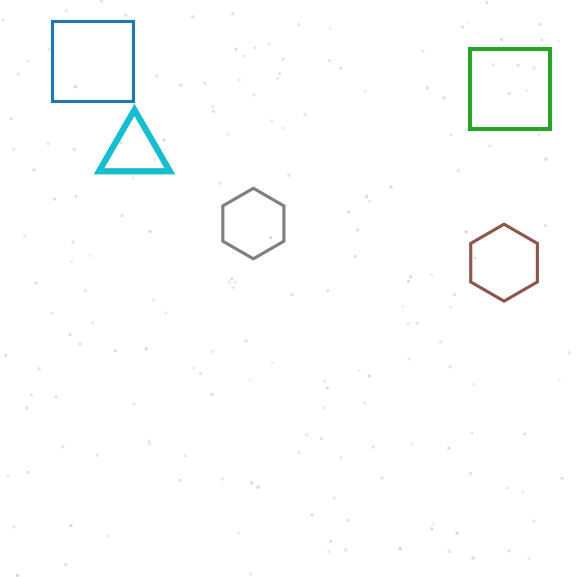[{"shape": "square", "thickness": 1.5, "radius": 0.35, "center": [0.16, 0.894]}, {"shape": "square", "thickness": 2, "radius": 0.35, "center": [0.883, 0.846]}, {"shape": "hexagon", "thickness": 1.5, "radius": 0.33, "center": [0.873, 0.544]}, {"shape": "hexagon", "thickness": 1.5, "radius": 0.31, "center": [0.439, 0.612]}, {"shape": "triangle", "thickness": 3, "radius": 0.35, "center": [0.233, 0.738]}]